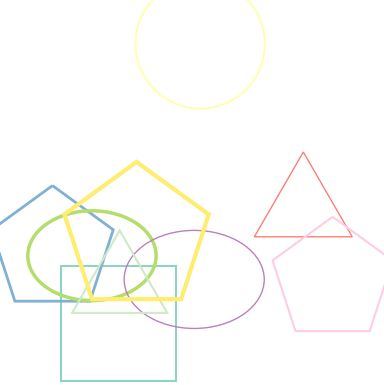[{"shape": "square", "thickness": 1.5, "radius": 0.75, "center": [0.309, 0.159]}, {"shape": "circle", "thickness": 1.5, "radius": 0.84, "center": [0.52, 0.886]}, {"shape": "triangle", "thickness": 1, "radius": 0.73, "center": [0.788, 0.458]}, {"shape": "pentagon", "thickness": 2, "radius": 0.83, "center": [0.136, 0.352]}, {"shape": "oval", "thickness": 2.5, "radius": 0.83, "center": [0.239, 0.336]}, {"shape": "pentagon", "thickness": 1.5, "radius": 0.82, "center": [0.864, 0.273]}, {"shape": "oval", "thickness": 1, "radius": 0.91, "center": [0.504, 0.274]}, {"shape": "triangle", "thickness": 1.5, "radius": 0.71, "center": [0.311, 0.259]}, {"shape": "pentagon", "thickness": 3, "radius": 0.99, "center": [0.355, 0.382]}]